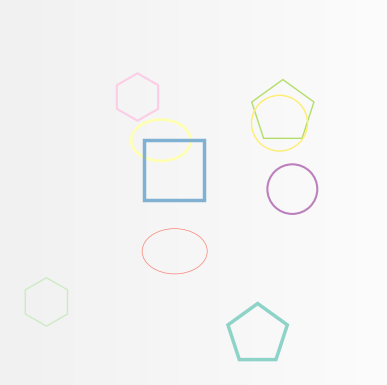[{"shape": "pentagon", "thickness": 2.5, "radius": 0.4, "center": [0.665, 0.131]}, {"shape": "oval", "thickness": 2, "radius": 0.38, "center": [0.415, 0.636]}, {"shape": "oval", "thickness": 0.5, "radius": 0.42, "center": [0.451, 0.347]}, {"shape": "square", "thickness": 2.5, "radius": 0.39, "center": [0.448, 0.559]}, {"shape": "pentagon", "thickness": 1, "radius": 0.42, "center": [0.73, 0.709]}, {"shape": "hexagon", "thickness": 1.5, "radius": 0.31, "center": [0.355, 0.748]}, {"shape": "circle", "thickness": 1.5, "radius": 0.32, "center": [0.754, 0.509]}, {"shape": "hexagon", "thickness": 1, "radius": 0.31, "center": [0.12, 0.216]}, {"shape": "circle", "thickness": 1, "radius": 0.36, "center": [0.721, 0.68]}]